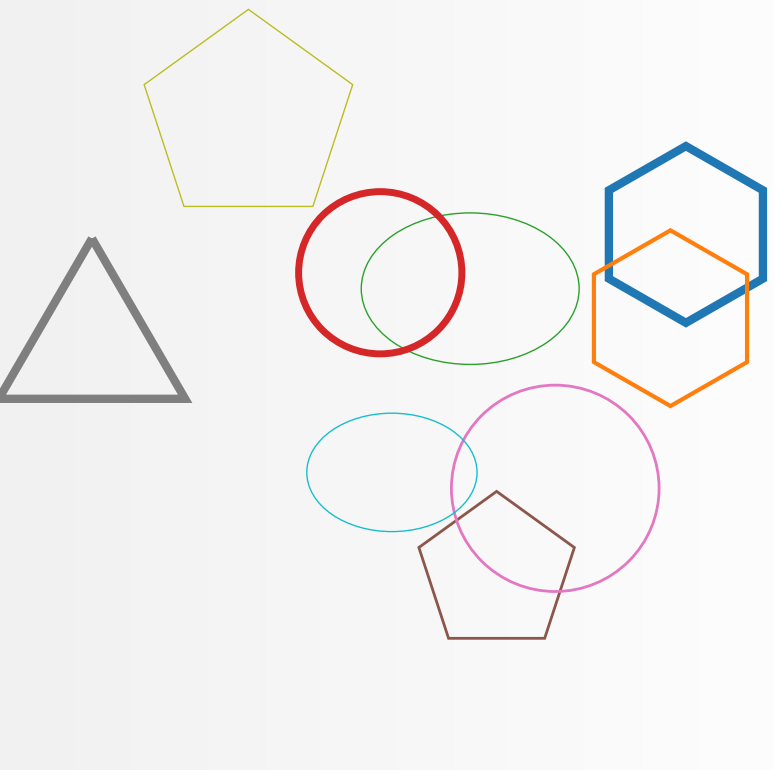[{"shape": "hexagon", "thickness": 3, "radius": 0.57, "center": [0.885, 0.696]}, {"shape": "hexagon", "thickness": 1.5, "radius": 0.57, "center": [0.865, 0.587]}, {"shape": "oval", "thickness": 0.5, "radius": 0.7, "center": [0.607, 0.625]}, {"shape": "circle", "thickness": 2.5, "radius": 0.53, "center": [0.491, 0.646]}, {"shape": "pentagon", "thickness": 1, "radius": 0.53, "center": [0.641, 0.256]}, {"shape": "circle", "thickness": 1, "radius": 0.67, "center": [0.716, 0.366]}, {"shape": "triangle", "thickness": 3, "radius": 0.69, "center": [0.119, 0.551]}, {"shape": "pentagon", "thickness": 0.5, "radius": 0.71, "center": [0.321, 0.846]}, {"shape": "oval", "thickness": 0.5, "radius": 0.55, "center": [0.506, 0.386]}]